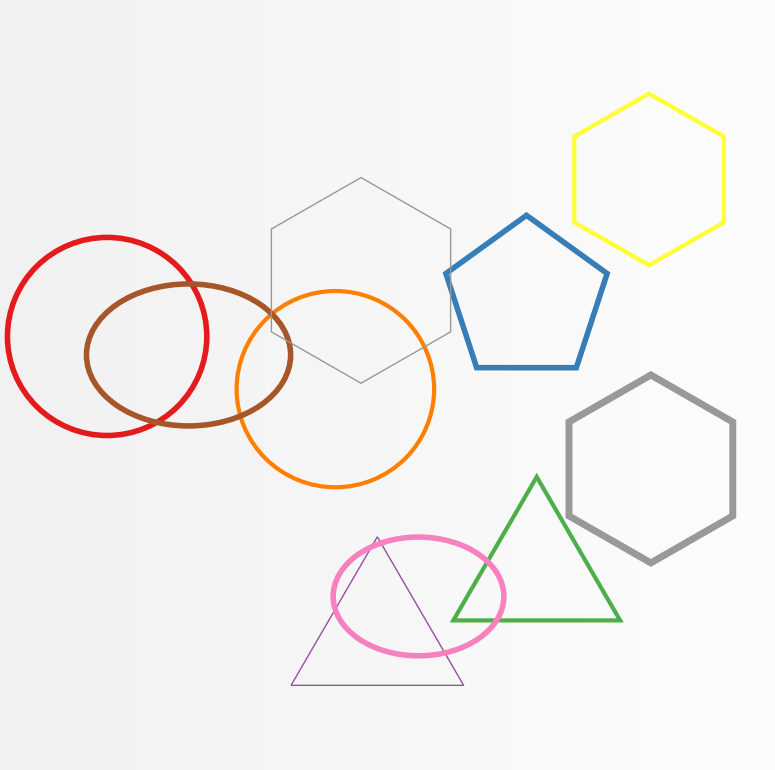[{"shape": "circle", "thickness": 2, "radius": 0.64, "center": [0.138, 0.563]}, {"shape": "pentagon", "thickness": 2, "radius": 0.55, "center": [0.679, 0.611]}, {"shape": "triangle", "thickness": 1.5, "radius": 0.62, "center": [0.693, 0.256]}, {"shape": "triangle", "thickness": 0.5, "radius": 0.64, "center": [0.487, 0.174]}, {"shape": "circle", "thickness": 1.5, "radius": 0.64, "center": [0.433, 0.495]}, {"shape": "hexagon", "thickness": 1.5, "radius": 0.56, "center": [0.837, 0.767]}, {"shape": "oval", "thickness": 2, "radius": 0.66, "center": [0.243, 0.539]}, {"shape": "oval", "thickness": 2, "radius": 0.55, "center": [0.54, 0.225]}, {"shape": "hexagon", "thickness": 2.5, "radius": 0.61, "center": [0.84, 0.391]}, {"shape": "hexagon", "thickness": 0.5, "radius": 0.67, "center": [0.466, 0.636]}]